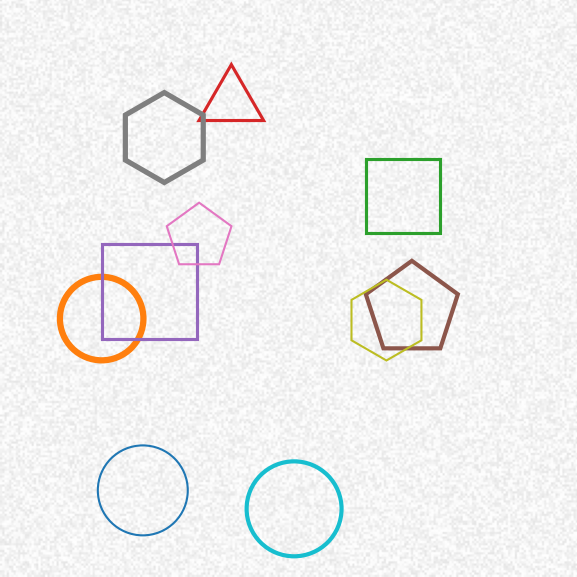[{"shape": "circle", "thickness": 1, "radius": 0.39, "center": [0.247, 0.15]}, {"shape": "circle", "thickness": 3, "radius": 0.36, "center": [0.176, 0.447]}, {"shape": "square", "thickness": 1.5, "radius": 0.32, "center": [0.698, 0.66]}, {"shape": "triangle", "thickness": 1.5, "radius": 0.32, "center": [0.401, 0.823]}, {"shape": "square", "thickness": 1.5, "radius": 0.41, "center": [0.259, 0.495]}, {"shape": "pentagon", "thickness": 2, "radius": 0.42, "center": [0.713, 0.464]}, {"shape": "pentagon", "thickness": 1, "radius": 0.29, "center": [0.345, 0.589]}, {"shape": "hexagon", "thickness": 2.5, "radius": 0.39, "center": [0.285, 0.761]}, {"shape": "hexagon", "thickness": 1, "radius": 0.35, "center": [0.669, 0.445]}, {"shape": "circle", "thickness": 2, "radius": 0.41, "center": [0.509, 0.118]}]